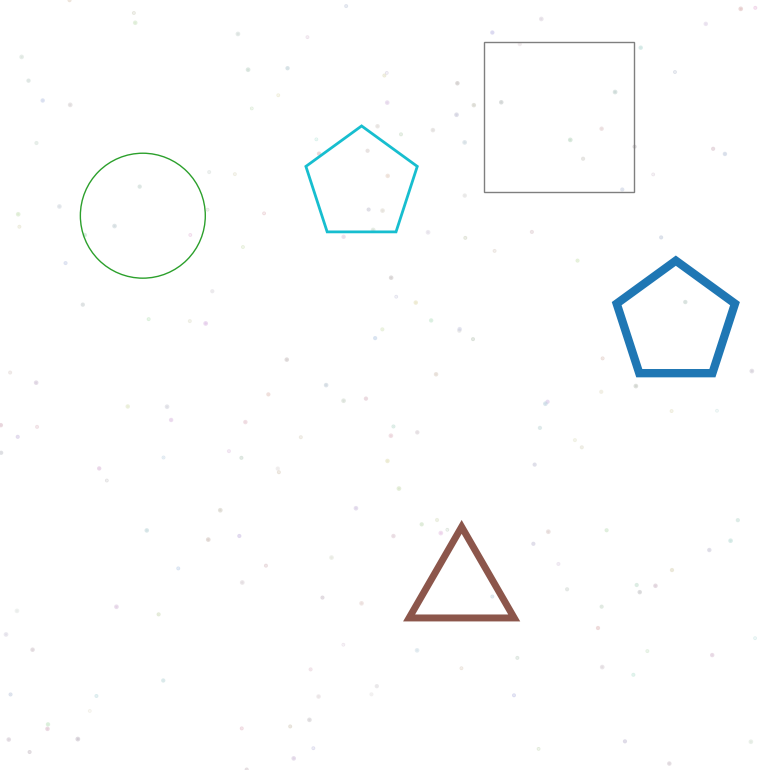[{"shape": "pentagon", "thickness": 3, "radius": 0.4, "center": [0.878, 0.581]}, {"shape": "circle", "thickness": 0.5, "radius": 0.41, "center": [0.185, 0.72]}, {"shape": "triangle", "thickness": 2.5, "radius": 0.39, "center": [0.6, 0.237]}, {"shape": "square", "thickness": 0.5, "radius": 0.49, "center": [0.725, 0.847]}, {"shape": "pentagon", "thickness": 1, "radius": 0.38, "center": [0.47, 0.76]}]